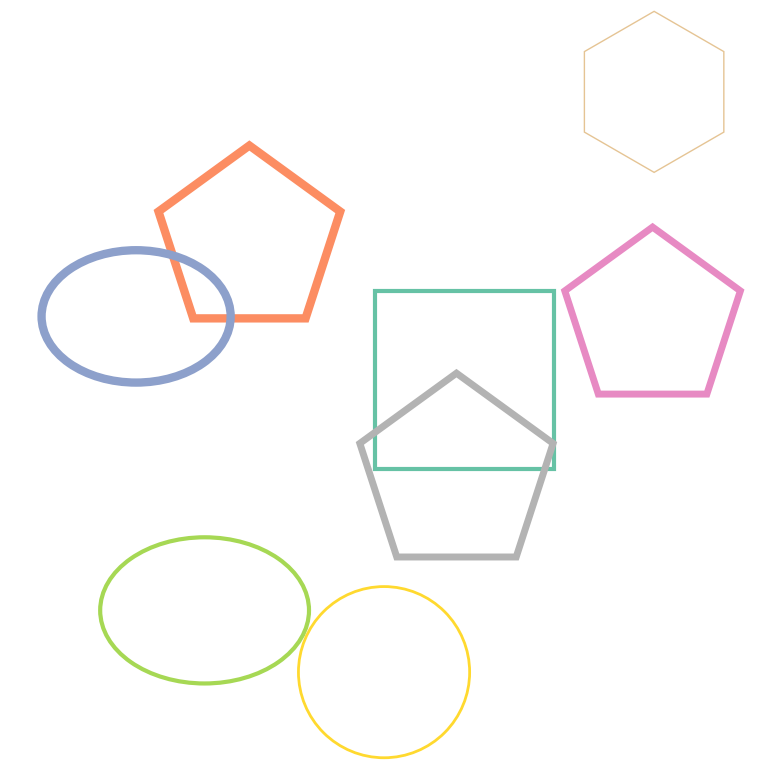[{"shape": "square", "thickness": 1.5, "radius": 0.58, "center": [0.603, 0.506]}, {"shape": "pentagon", "thickness": 3, "radius": 0.62, "center": [0.324, 0.687]}, {"shape": "oval", "thickness": 3, "radius": 0.61, "center": [0.177, 0.589]}, {"shape": "pentagon", "thickness": 2.5, "radius": 0.6, "center": [0.848, 0.585]}, {"shape": "oval", "thickness": 1.5, "radius": 0.68, "center": [0.266, 0.207]}, {"shape": "circle", "thickness": 1, "radius": 0.56, "center": [0.499, 0.127]}, {"shape": "hexagon", "thickness": 0.5, "radius": 0.52, "center": [0.85, 0.881]}, {"shape": "pentagon", "thickness": 2.5, "radius": 0.66, "center": [0.593, 0.383]}]